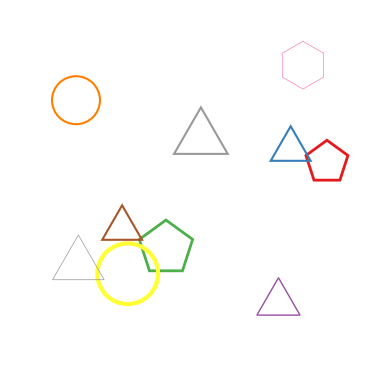[{"shape": "pentagon", "thickness": 2, "radius": 0.29, "center": [0.849, 0.578]}, {"shape": "triangle", "thickness": 1.5, "radius": 0.3, "center": [0.755, 0.612]}, {"shape": "pentagon", "thickness": 2, "radius": 0.36, "center": [0.431, 0.356]}, {"shape": "triangle", "thickness": 1, "radius": 0.32, "center": [0.723, 0.214]}, {"shape": "circle", "thickness": 1.5, "radius": 0.31, "center": [0.197, 0.74]}, {"shape": "circle", "thickness": 3, "radius": 0.39, "center": [0.332, 0.289]}, {"shape": "triangle", "thickness": 1.5, "radius": 0.3, "center": [0.317, 0.407]}, {"shape": "hexagon", "thickness": 0.5, "radius": 0.31, "center": [0.787, 0.831]}, {"shape": "triangle", "thickness": 1.5, "radius": 0.4, "center": [0.522, 0.641]}, {"shape": "triangle", "thickness": 0.5, "radius": 0.39, "center": [0.203, 0.312]}]